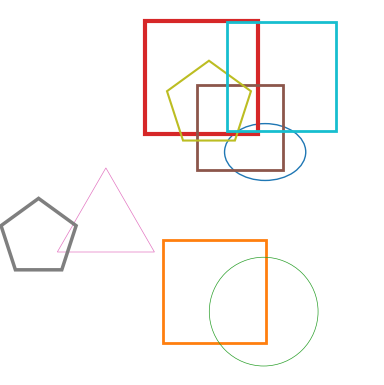[{"shape": "oval", "thickness": 1, "radius": 0.53, "center": [0.689, 0.605]}, {"shape": "square", "thickness": 2, "radius": 0.67, "center": [0.558, 0.242]}, {"shape": "circle", "thickness": 0.5, "radius": 0.71, "center": [0.685, 0.191]}, {"shape": "square", "thickness": 3, "radius": 0.74, "center": [0.524, 0.798]}, {"shape": "square", "thickness": 2, "radius": 0.56, "center": [0.623, 0.668]}, {"shape": "triangle", "thickness": 0.5, "radius": 0.73, "center": [0.275, 0.418]}, {"shape": "pentagon", "thickness": 2.5, "radius": 0.51, "center": [0.1, 0.382]}, {"shape": "pentagon", "thickness": 1.5, "radius": 0.57, "center": [0.543, 0.728]}, {"shape": "square", "thickness": 2, "radius": 0.71, "center": [0.731, 0.801]}]